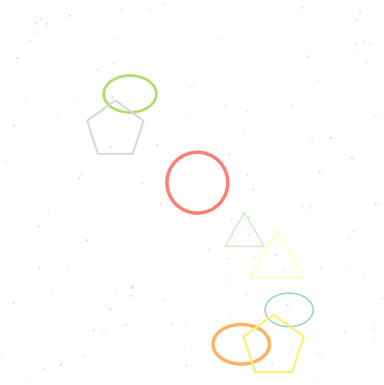[{"shape": "oval", "thickness": 1, "radius": 0.31, "center": [0.751, 0.195]}, {"shape": "triangle", "thickness": 1, "radius": 0.41, "center": [0.719, 0.32]}, {"shape": "circle", "thickness": 2.5, "radius": 0.4, "center": [0.513, 0.526]}, {"shape": "oval", "thickness": 2.5, "radius": 0.37, "center": [0.627, 0.106]}, {"shape": "oval", "thickness": 2, "radius": 0.34, "center": [0.338, 0.756]}, {"shape": "pentagon", "thickness": 1.5, "radius": 0.38, "center": [0.3, 0.663]}, {"shape": "triangle", "thickness": 1, "radius": 0.29, "center": [0.635, 0.389]}, {"shape": "pentagon", "thickness": 1.5, "radius": 0.41, "center": [0.711, 0.1]}]